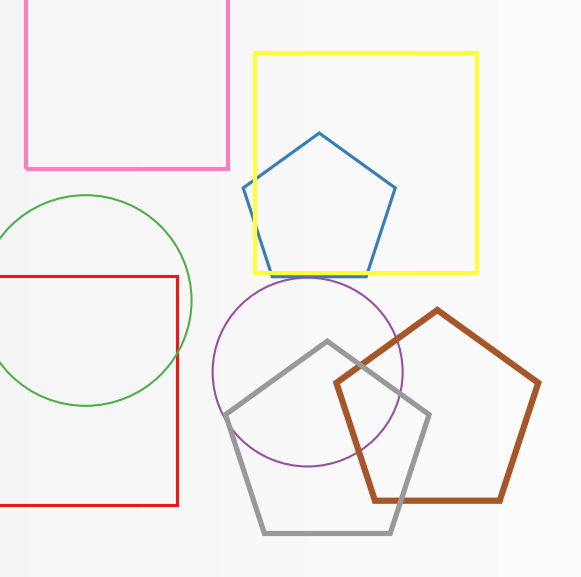[{"shape": "square", "thickness": 1.5, "radius": 0.99, "center": [0.106, 0.323]}, {"shape": "pentagon", "thickness": 1.5, "radius": 0.69, "center": [0.549, 0.631]}, {"shape": "circle", "thickness": 1, "radius": 0.91, "center": [0.147, 0.479]}, {"shape": "circle", "thickness": 1, "radius": 0.82, "center": [0.529, 0.355]}, {"shape": "square", "thickness": 2, "radius": 0.96, "center": [0.63, 0.717]}, {"shape": "pentagon", "thickness": 3, "radius": 0.91, "center": [0.752, 0.28]}, {"shape": "square", "thickness": 2, "radius": 0.87, "center": [0.218, 0.88]}, {"shape": "pentagon", "thickness": 2.5, "radius": 0.92, "center": [0.563, 0.224]}]